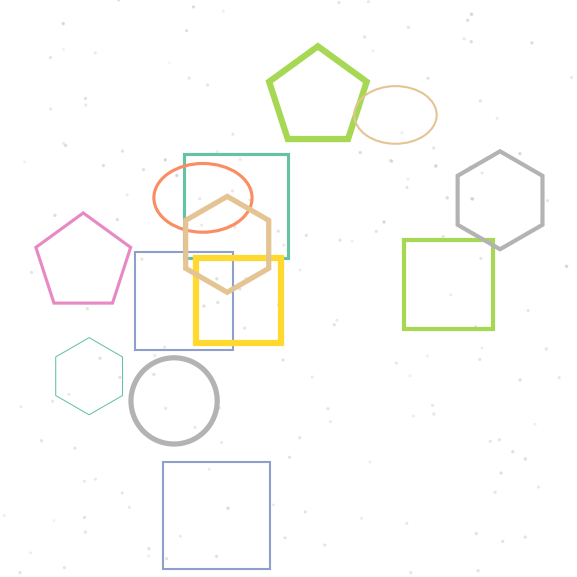[{"shape": "hexagon", "thickness": 0.5, "radius": 0.33, "center": [0.154, 0.348]}, {"shape": "square", "thickness": 1.5, "radius": 0.45, "center": [0.409, 0.643]}, {"shape": "oval", "thickness": 1.5, "radius": 0.43, "center": [0.351, 0.657]}, {"shape": "square", "thickness": 1, "radius": 0.43, "center": [0.318, 0.479]}, {"shape": "square", "thickness": 1, "radius": 0.47, "center": [0.375, 0.106]}, {"shape": "pentagon", "thickness": 1.5, "radius": 0.43, "center": [0.144, 0.544]}, {"shape": "square", "thickness": 2, "radius": 0.38, "center": [0.777, 0.506]}, {"shape": "pentagon", "thickness": 3, "radius": 0.44, "center": [0.55, 0.83]}, {"shape": "square", "thickness": 3, "radius": 0.37, "center": [0.413, 0.479]}, {"shape": "hexagon", "thickness": 2.5, "radius": 0.42, "center": [0.393, 0.576]}, {"shape": "oval", "thickness": 1, "radius": 0.36, "center": [0.685, 0.8]}, {"shape": "hexagon", "thickness": 2, "radius": 0.42, "center": [0.866, 0.652]}, {"shape": "circle", "thickness": 2.5, "radius": 0.37, "center": [0.301, 0.305]}]